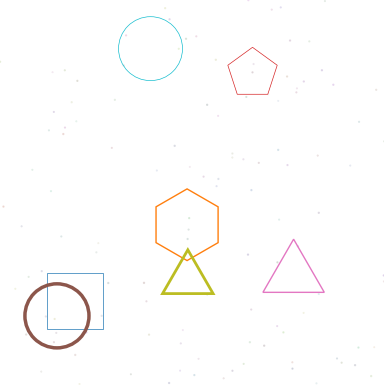[{"shape": "square", "thickness": 0.5, "radius": 0.37, "center": [0.194, 0.218]}, {"shape": "hexagon", "thickness": 1, "radius": 0.47, "center": [0.486, 0.416]}, {"shape": "pentagon", "thickness": 0.5, "radius": 0.34, "center": [0.656, 0.81]}, {"shape": "circle", "thickness": 2.5, "radius": 0.42, "center": [0.148, 0.18]}, {"shape": "triangle", "thickness": 1, "radius": 0.46, "center": [0.763, 0.287]}, {"shape": "triangle", "thickness": 2, "radius": 0.38, "center": [0.488, 0.275]}, {"shape": "circle", "thickness": 0.5, "radius": 0.42, "center": [0.391, 0.874]}]